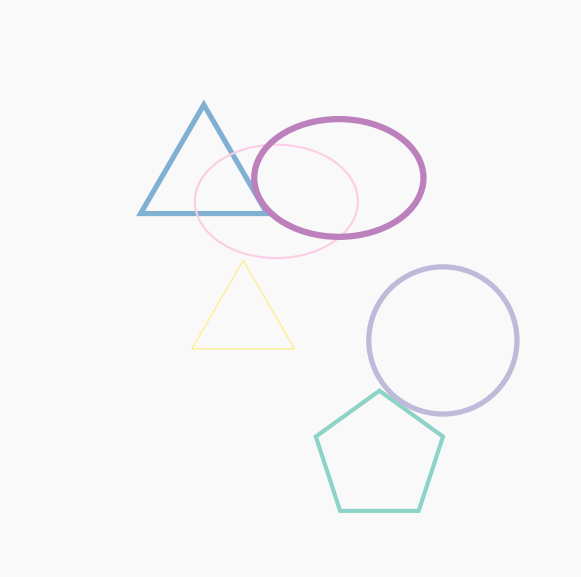[{"shape": "pentagon", "thickness": 2, "radius": 0.58, "center": [0.653, 0.208]}, {"shape": "circle", "thickness": 2.5, "radius": 0.64, "center": [0.762, 0.41]}, {"shape": "triangle", "thickness": 2.5, "radius": 0.63, "center": [0.351, 0.692]}, {"shape": "oval", "thickness": 1, "radius": 0.7, "center": [0.475, 0.65]}, {"shape": "oval", "thickness": 3, "radius": 0.73, "center": [0.583, 0.691]}, {"shape": "triangle", "thickness": 0.5, "radius": 0.51, "center": [0.419, 0.446]}]